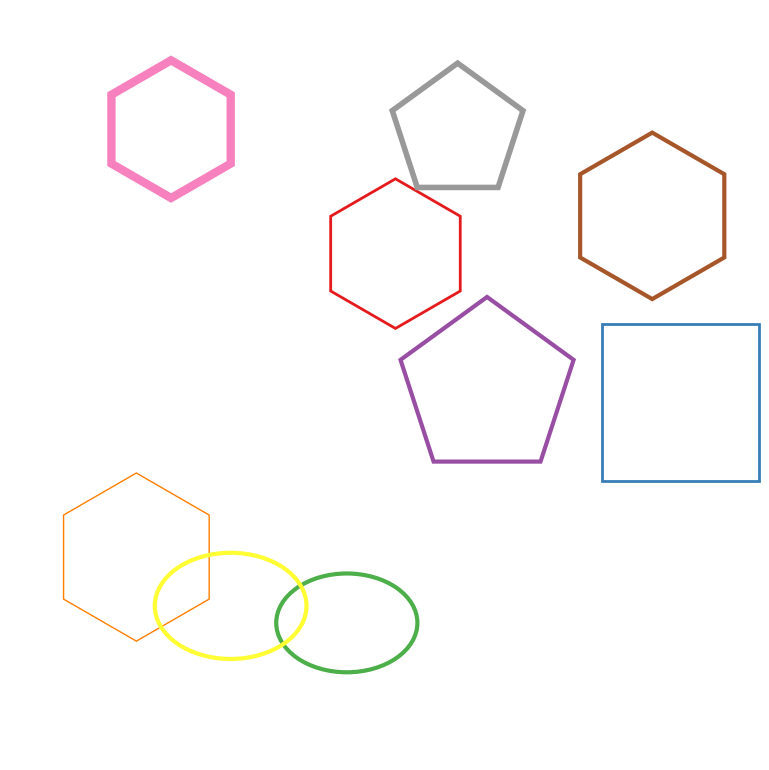[{"shape": "hexagon", "thickness": 1, "radius": 0.49, "center": [0.514, 0.671]}, {"shape": "square", "thickness": 1, "radius": 0.51, "center": [0.883, 0.477]}, {"shape": "oval", "thickness": 1.5, "radius": 0.46, "center": [0.45, 0.191]}, {"shape": "pentagon", "thickness": 1.5, "radius": 0.59, "center": [0.633, 0.496]}, {"shape": "hexagon", "thickness": 0.5, "radius": 0.55, "center": [0.177, 0.277]}, {"shape": "oval", "thickness": 1.5, "radius": 0.49, "center": [0.3, 0.213]}, {"shape": "hexagon", "thickness": 1.5, "radius": 0.54, "center": [0.847, 0.72]}, {"shape": "hexagon", "thickness": 3, "radius": 0.45, "center": [0.222, 0.832]}, {"shape": "pentagon", "thickness": 2, "radius": 0.45, "center": [0.594, 0.829]}]